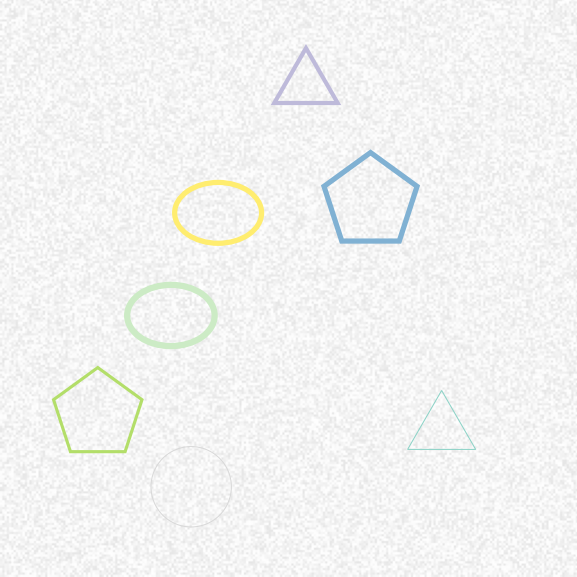[{"shape": "triangle", "thickness": 0.5, "radius": 0.34, "center": [0.765, 0.255]}, {"shape": "triangle", "thickness": 2, "radius": 0.32, "center": [0.53, 0.852]}, {"shape": "pentagon", "thickness": 2.5, "radius": 0.42, "center": [0.642, 0.65]}, {"shape": "pentagon", "thickness": 1.5, "radius": 0.4, "center": [0.169, 0.282]}, {"shape": "circle", "thickness": 0.5, "radius": 0.35, "center": [0.331, 0.156]}, {"shape": "oval", "thickness": 3, "radius": 0.38, "center": [0.296, 0.453]}, {"shape": "oval", "thickness": 2.5, "radius": 0.38, "center": [0.378, 0.631]}]